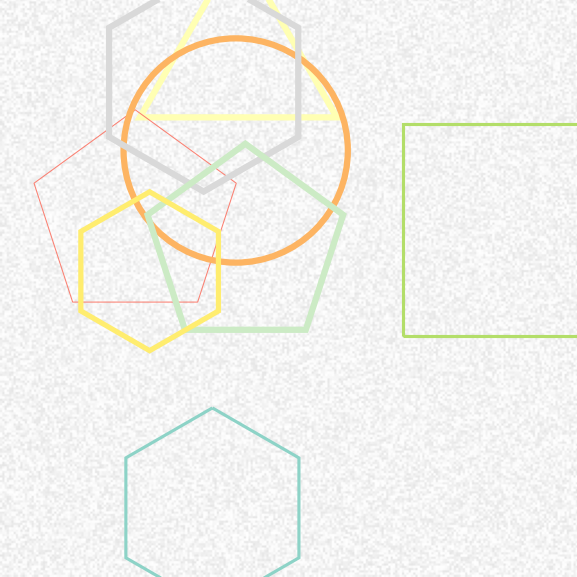[{"shape": "hexagon", "thickness": 1.5, "radius": 0.87, "center": [0.368, 0.12]}, {"shape": "triangle", "thickness": 3, "radius": 0.98, "center": [0.413, 0.894]}, {"shape": "pentagon", "thickness": 0.5, "radius": 0.92, "center": [0.234, 0.625]}, {"shape": "circle", "thickness": 3, "radius": 0.97, "center": [0.408, 0.739]}, {"shape": "square", "thickness": 1.5, "radius": 0.91, "center": [0.881, 0.601]}, {"shape": "hexagon", "thickness": 3, "radius": 0.95, "center": [0.353, 0.857]}, {"shape": "pentagon", "thickness": 3, "radius": 0.89, "center": [0.425, 0.572]}, {"shape": "hexagon", "thickness": 2.5, "radius": 0.69, "center": [0.259, 0.529]}]